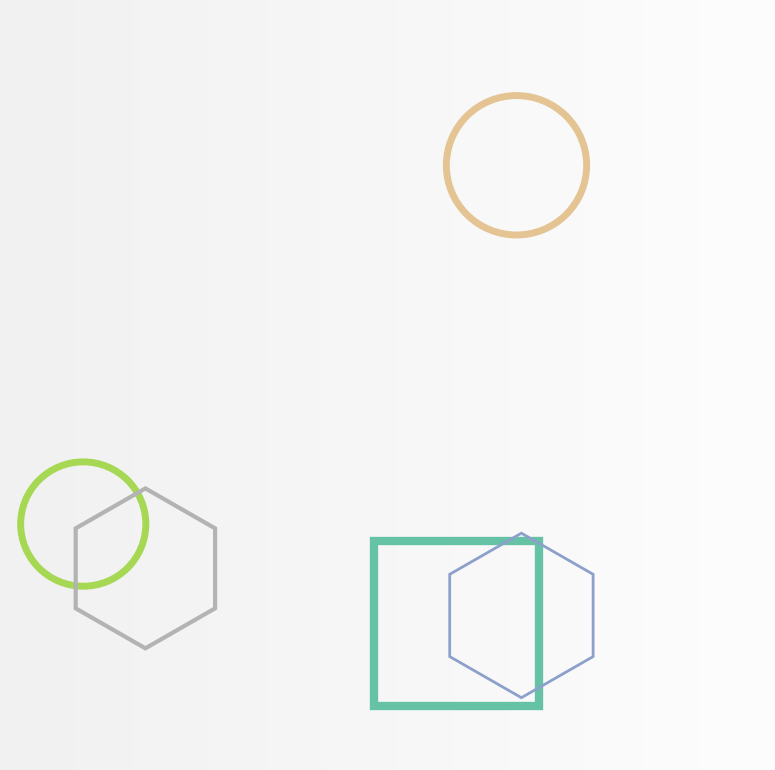[{"shape": "square", "thickness": 3, "radius": 0.53, "center": [0.589, 0.19]}, {"shape": "hexagon", "thickness": 1, "radius": 0.53, "center": [0.673, 0.201]}, {"shape": "circle", "thickness": 2.5, "radius": 0.4, "center": [0.107, 0.319]}, {"shape": "circle", "thickness": 2.5, "radius": 0.45, "center": [0.666, 0.785]}, {"shape": "hexagon", "thickness": 1.5, "radius": 0.52, "center": [0.188, 0.262]}]